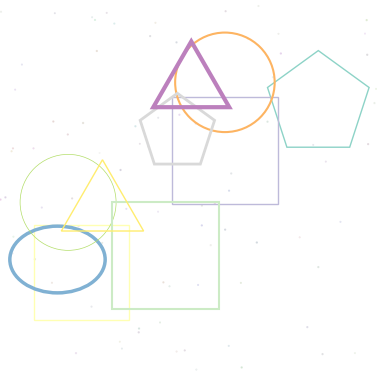[{"shape": "pentagon", "thickness": 1, "radius": 0.69, "center": [0.827, 0.73]}, {"shape": "square", "thickness": 1, "radius": 0.61, "center": [0.212, 0.292]}, {"shape": "square", "thickness": 1, "radius": 0.69, "center": [0.584, 0.609]}, {"shape": "oval", "thickness": 2.5, "radius": 0.62, "center": [0.149, 0.326]}, {"shape": "circle", "thickness": 1.5, "radius": 0.65, "center": [0.584, 0.786]}, {"shape": "circle", "thickness": 0.5, "radius": 0.62, "center": [0.177, 0.474]}, {"shape": "pentagon", "thickness": 2, "radius": 0.51, "center": [0.461, 0.656]}, {"shape": "triangle", "thickness": 3, "radius": 0.57, "center": [0.497, 0.779]}, {"shape": "square", "thickness": 1.5, "radius": 0.7, "center": [0.43, 0.336]}, {"shape": "triangle", "thickness": 1, "radius": 0.62, "center": [0.266, 0.462]}]